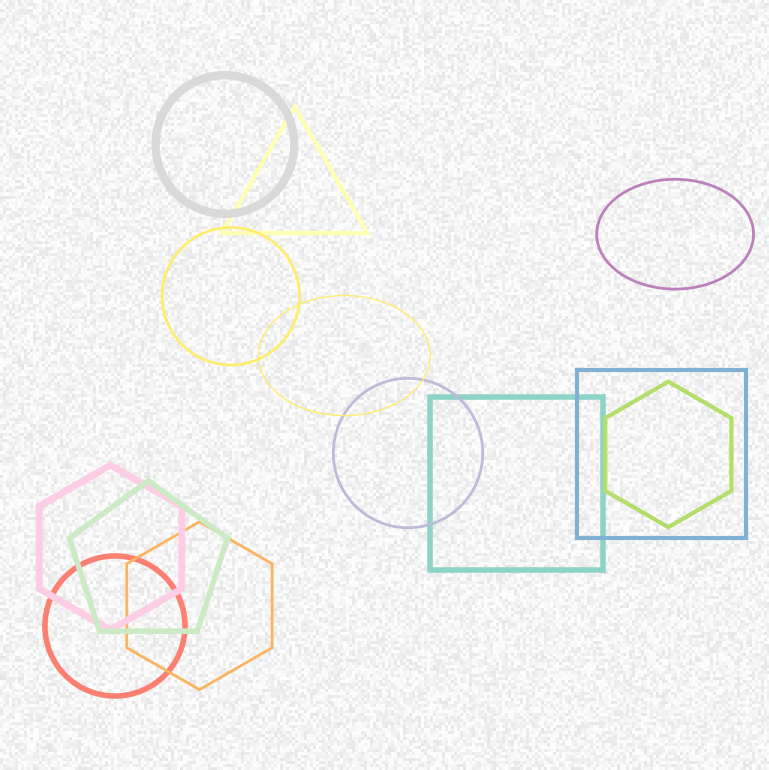[{"shape": "square", "thickness": 2, "radius": 0.56, "center": [0.671, 0.372]}, {"shape": "triangle", "thickness": 1.5, "radius": 0.55, "center": [0.383, 0.752]}, {"shape": "circle", "thickness": 1, "radius": 0.49, "center": [0.53, 0.412]}, {"shape": "circle", "thickness": 2, "radius": 0.45, "center": [0.149, 0.187]}, {"shape": "square", "thickness": 1.5, "radius": 0.55, "center": [0.859, 0.411]}, {"shape": "hexagon", "thickness": 1, "radius": 0.55, "center": [0.259, 0.213]}, {"shape": "hexagon", "thickness": 1.5, "radius": 0.47, "center": [0.868, 0.41]}, {"shape": "hexagon", "thickness": 2.5, "radius": 0.53, "center": [0.143, 0.289]}, {"shape": "circle", "thickness": 3, "radius": 0.45, "center": [0.292, 0.812]}, {"shape": "oval", "thickness": 1, "radius": 0.51, "center": [0.877, 0.696]}, {"shape": "pentagon", "thickness": 2, "radius": 0.54, "center": [0.193, 0.268]}, {"shape": "circle", "thickness": 1, "radius": 0.45, "center": [0.3, 0.615]}, {"shape": "oval", "thickness": 0.5, "radius": 0.56, "center": [0.447, 0.538]}]